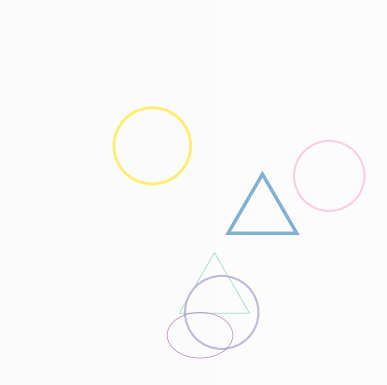[{"shape": "triangle", "thickness": 0.5, "radius": 0.52, "center": [0.553, 0.239]}, {"shape": "circle", "thickness": 1.5, "radius": 0.47, "center": [0.572, 0.189]}, {"shape": "triangle", "thickness": 2.5, "radius": 0.51, "center": [0.677, 0.445]}, {"shape": "circle", "thickness": 1.5, "radius": 0.45, "center": [0.85, 0.543]}, {"shape": "oval", "thickness": 0.5, "radius": 0.42, "center": [0.516, 0.129]}, {"shape": "circle", "thickness": 2, "radius": 0.5, "center": [0.393, 0.621]}]